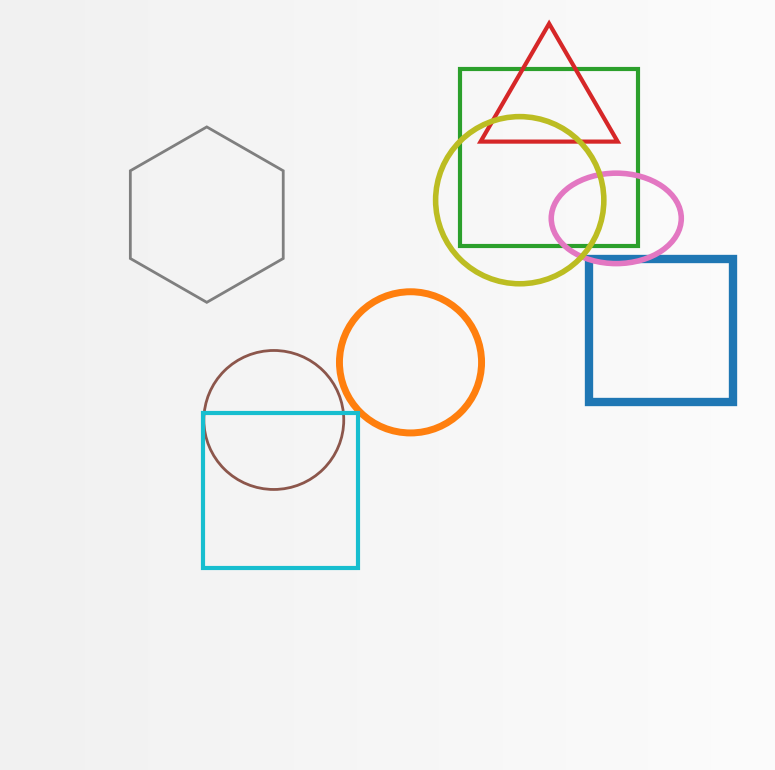[{"shape": "square", "thickness": 3, "radius": 0.46, "center": [0.853, 0.571]}, {"shape": "circle", "thickness": 2.5, "radius": 0.46, "center": [0.53, 0.529]}, {"shape": "square", "thickness": 1.5, "radius": 0.57, "center": [0.708, 0.796]}, {"shape": "triangle", "thickness": 1.5, "radius": 0.51, "center": [0.709, 0.867]}, {"shape": "circle", "thickness": 1, "radius": 0.45, "center": [0.353, 0.455]}, {"shape": "oval", "thickness": 2, "radius": 0.42, "center": [0.795, 0.716]}, {"shape": "hexagon", "thickness": 1, "radius": 0.57, "center": [0.267, 0.721]}, {"shape": "circle", "thickness": 2, "radius": 0.54, "center": [0.671, 0.74]}, {"shape": "square", "thickness": 1.5, "radius": 0.5, "center": [0.362, 0.363]}]